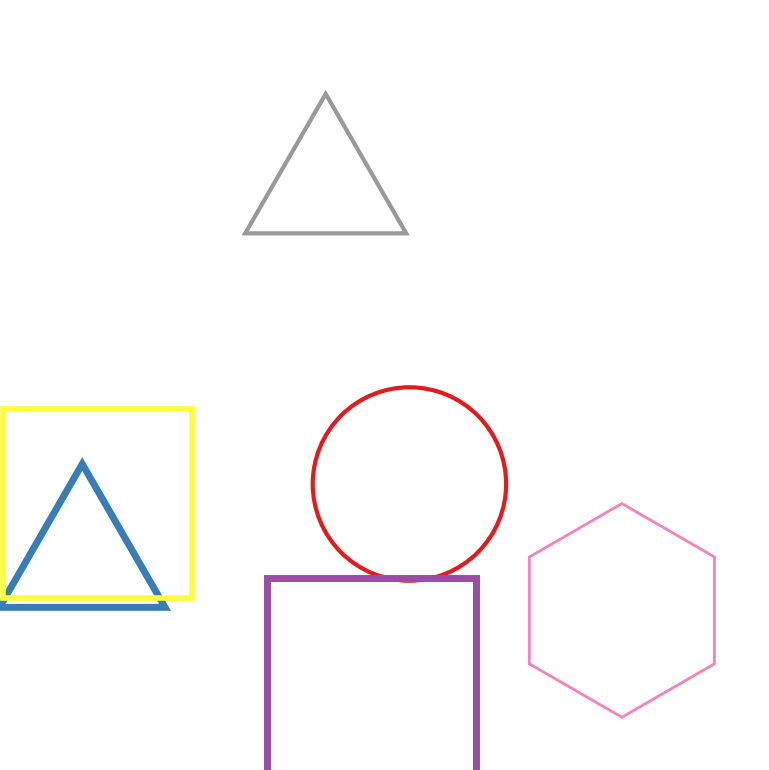[{"shape": "circle", "thickness": 1.5, "radius": 0.63, "center": [0.532, 0.371]}, {"shape": "triangle", "thickness": 2.5, "radius": 0.62, "center": [0.107, 0.273]}, {"shape": "square", "thickness": 2.5, "radius": 0.68, "center": [0.482, 0.114]}, {"shape": "square", "thickness": 2, "radius": 0.61, "center": [0.127, 0.346]}, {"shape": "hexagon", "thickness": 1, "radius": 0.69, "center": [0.808, 0.207]}, {"shape": "triangle", "thickness": 1.5, "radius": 0.6, "center": [0.423, 0.757]}]